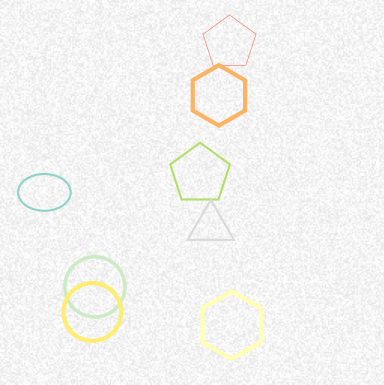[{"shape": "oval", "thickness": 1.5, "radius": 0.34, "center": [0.115, 0.5]}, {"shape": "hexagon", "thickness": 3, "radius": 0.44, "center": [0.602, 0.155]}, {"shape": "pentagon", "thickness": 0.5, "radius": 0.36, "center": [0.596, 0.889]}, {"shape": "hexagon", "thickness": 3, "radius": 0.39, "center": [0.569, 0.752]}, {"shape": "pentagon", "thickness": 1.5, "radius": 0.41, "center": [0.52, 0.548]}, {"shape": "triangle", "thickness": 1.5, "radius": 0.35, "center": [0.548, 0.412]}, {"shape": "circle", "thickness": 2.5, "radius": 0.39, "center": [0.247, 0.255]}, {"shape": "circle", "thickness": 3, "radius": 0.38, "center": [0.24, 0.19]}]